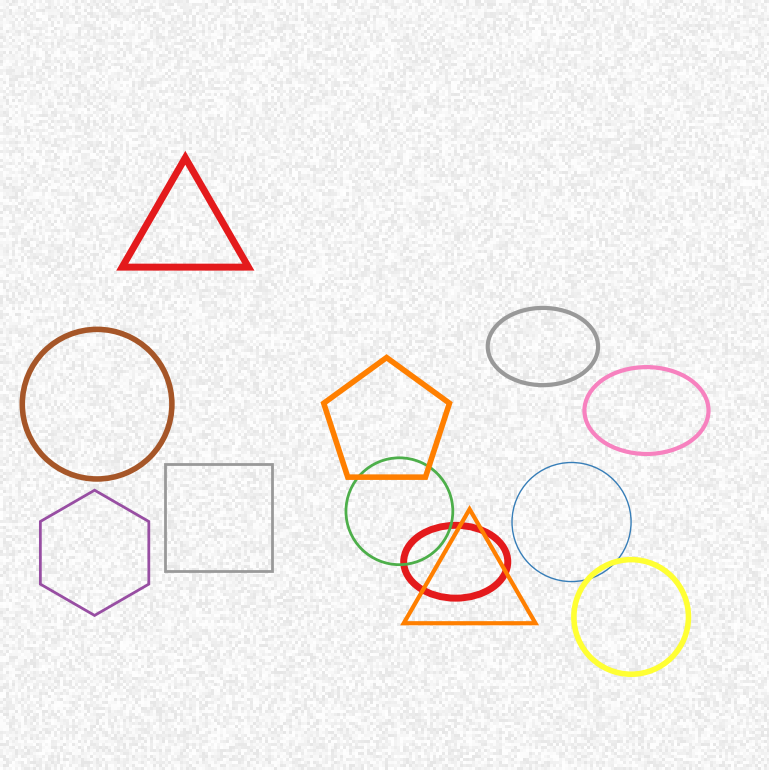[{"shape": "oval", "thickness": 2.5, "radius": 0.34, "center": [0.592, 0.27]}, {"shape": "triangle", "thickness": 2.5, "radius": 0.47, "center": [0.241, 0.7]}, {"shape": "circle", "thickness": 0.5, "radius": 0.39, "center": [0.742, 0.322]}, {"shape": "circle", "thickness": 1, "radius": 0.35, "center": [0.519, 0.336]}, {"shape": "hexagon", "thickness": 1, "radius": 0.41, "center": [0.123, 0.282]}, {"shape": "triangle", "thickness": 1.5, "radius": 0.49, "center": [0.61, 0.24]}, {"shape": "pentagon", "thickness": 2, "radius": 0.43, "center": [0.502, 0.45]}, {"shape": "circle", "thickness": 2, "radius": 0.37, "center": [0.82, 0.199]}, {"shape": "circle", "thickness": 2, "radius": 0.49, "center": [0.126, 0.475]}, {"shape": "oval", "thickness": 1.5, "radius": 0.4, "center": [0.84, 0.467]}, {"shape": "oval", "thickness": 1.5, "radius": 0.36, "center": [0.705, 0.55]}, {"shape": "square", "thickness": 1, "radius": 0.35, "center": [0.284, 0.327]}]